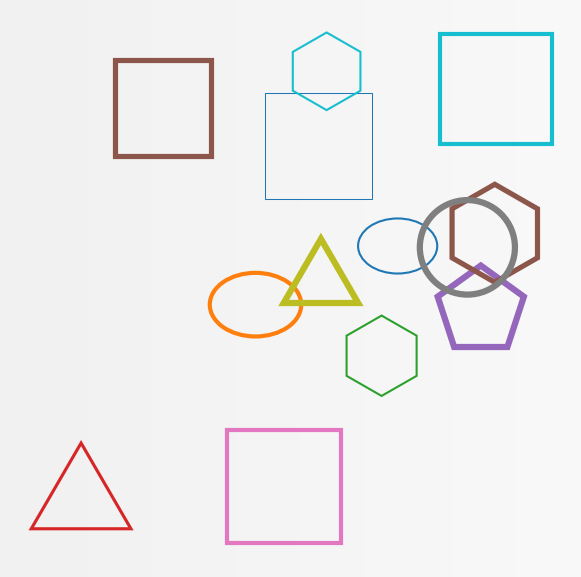[{"shape": "square", "thickness": 0.5, "radius": 0.46, "center": [0.548, 0.746]}, {"shape": "oval", "thickness": 1, "radius": 0.34, "center": [0.684, 0.573]}, {"shape": "oval", "thickness": 2, "radius": 0.39, "center": [0.44, 0.472]}, {"shape": "hexagon", "thickness": 1, "radius": 0.35, "center": [0.657, 0.383]}, {"shape": "triangle", "thickness": 1.5, "radius": 0.49, "center": [0.14, 0.133]}, {"shape": "pentagon", "thickness": 3, "radius": 0.39, "center": [0.827, 0.461]}, {"shape": "hexagon", "thickness": 2.5, "radius": 0.42, "center": [0.851, 0.595]}, {"shape": "square", "thickness": 2.5, "radius": 0.41, "center": [0.28, 0.812]}, {"shape": "square", "thickness": 2, "radius": 0.49, "center": [0.489, 0.157]}, {"shape": "circle", "thickness": 3, "radius": 0.41, "center": [0.804, 0.571]}, {"shape": "triangle", "thickness": 3, "radius": 0.37, "center": [0.552, 0.511]}, {"shape": "square", "thickness": 2, "radius": 0.48, "center": [0.854, 0.845]}, {"shape": "hexagon", "thickness": 1, "radius": 0.34, "center": [0.562, 0.876]}]